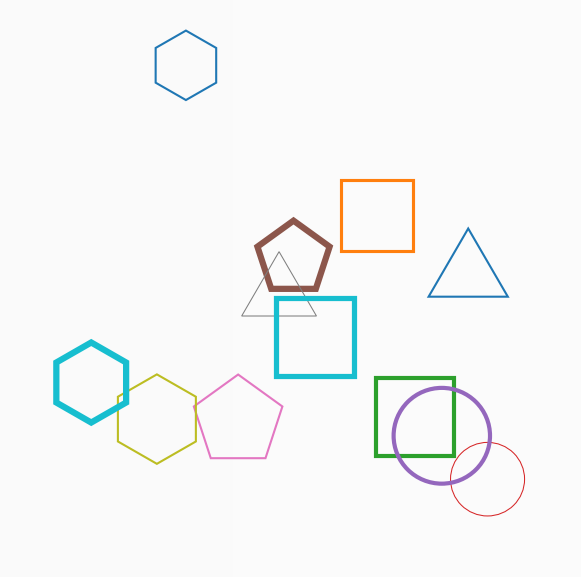[{"shape": "hexagon", "thickness": 1, "radius": 0.3, "center": [0.32, 0.886]}, {"shape": "triangle", "thickness": 1, "radius": 0.39, "center": [0.806, 0.525]}, {"shape": "square", "thickness": 1.5, "radius": 0.31, "center": [0.648, 0.626]}, {"shape": "square", "thickness": 2, "radius": 0.34, "center": [0.714, 0.276]}, {"shape": "circle", "thickness": 0.5, "radius": 0.32, "center": [0.839, 0.169]}, {"shape": "circle", "thickness": 2, "radius": 0.41, "center": [0.76, 0.245]}, {"shape": "pentagon", "thickness": 3, "radius": 0.33, "center": [0.505, 0.552]}, {"shape": "pentagon", "thickness": 1, "radius": 0.4, "center": [0.41, 0.271]}, {"shape": "triangle", "thickness": 0.5, "radius": 0.37, "center": [0.48, 0.489]}, {"shape": "hexagon", "thickness": 1, "radius": 0.39, "center": [0.27, 0.273]}, {"shape": "square", "thickness": 2.5, "radius": 0.34, "center": [0.542, 0.415]}, {"shape": "hexagon", "thickness": 3, "radius": 0.35, "center": [0.157, 0.337]}]